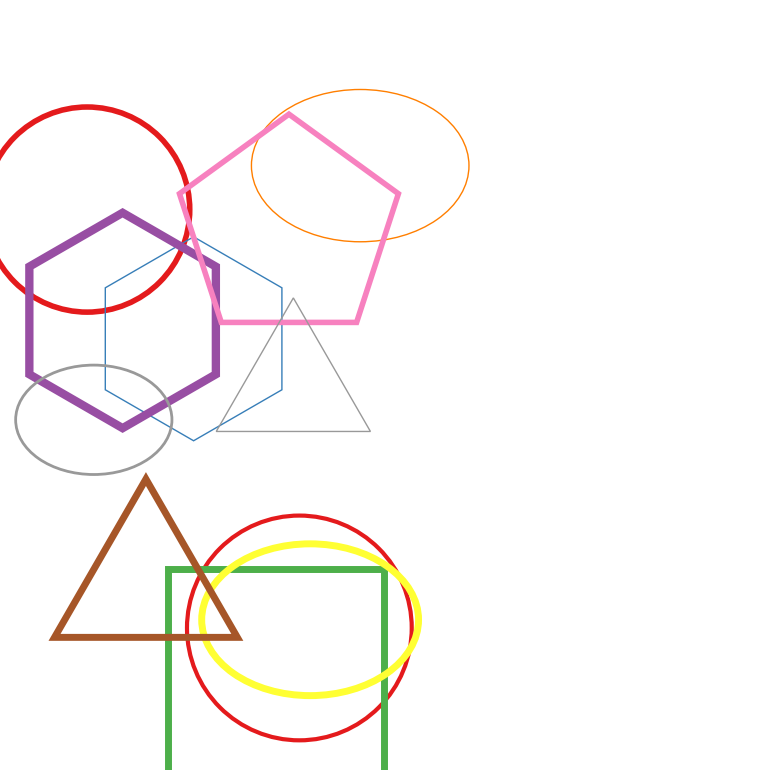[{"shape": "circle", "thickness": 2, "radius": 0.67, "center": [0.113, 0.728]}, {"shape": "circle", "thickness": 1.5, "radius": 0.73, "center": [0.389, 0.184]}, {"shape": "hexagon", "thickness": 0.5, "radius": 0.66, "center": [0.251, 0.56]}, {"shape": "square", "thickness": 2.5, "radius": 0.7, "center": [0.358, 0.121]}, {"shape": "hexagon", "thickness": 3, "radius": 0.7, "center": [0.159, 0.584]}, {"shape": "oval", "thickness": 0.5, "radius": 0.71, "center": [0.468, 0.785]}, {"shape": "oval", "thickness": 2.5, "radius": 0.7, "center": [0.403, 0.195]}, {"shape": "triangle", "thickness": 2.5, "radius": 0.69, "center": [0.19, 0.241]}, {"shape": "pentagon", "thickness": 2, "radius": 0.75, "center": [0.375, 0.702]}, {"shape": "triangle", "thickness": 0.5, "radius": 0.58, "center": [0.381, 0.497]}, {"shape": "oval", "thickness": 1, "radius": 0.51, "center": [0.122, 0.455]}]